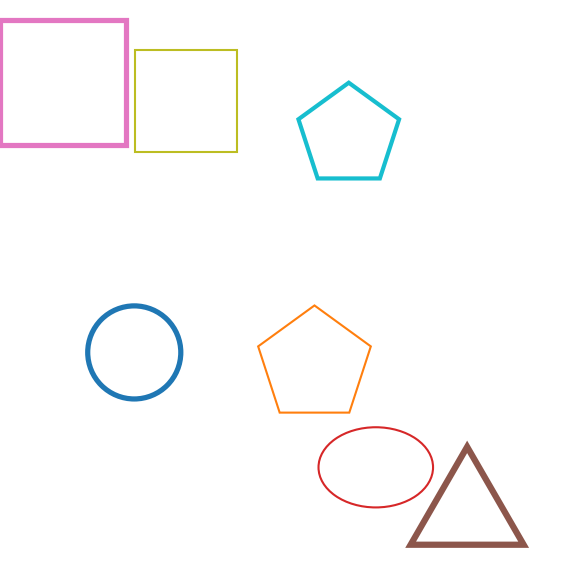[{"shape": "circle", "thickness": 2.5, "radius": 0.4, "center": [0.232, 0.389]}, {"shape": "pentagon", "thickness": 1, "radius": 0.51, "center": [0.545, 0.368]}, {"shape": "oval", "thickness": 1, "radius": 0.5, "center": [0.651, 0.19]}, {"shape": "triangle", "thickness": 3, "radius": 0.56, "center": [0.809, 0.112]}, {"shape": "square", "thickness": 2.5, "radius": 0.54, "center": [0.109, 0.856]}, {"shape": "square", "thickness": 1, "radius": 0.44, "center": [0.323, 0.824]}, {"shape": "pentagon", "thickness": 2, "radius": 0.46, "center": [0.604, 0.764]}]